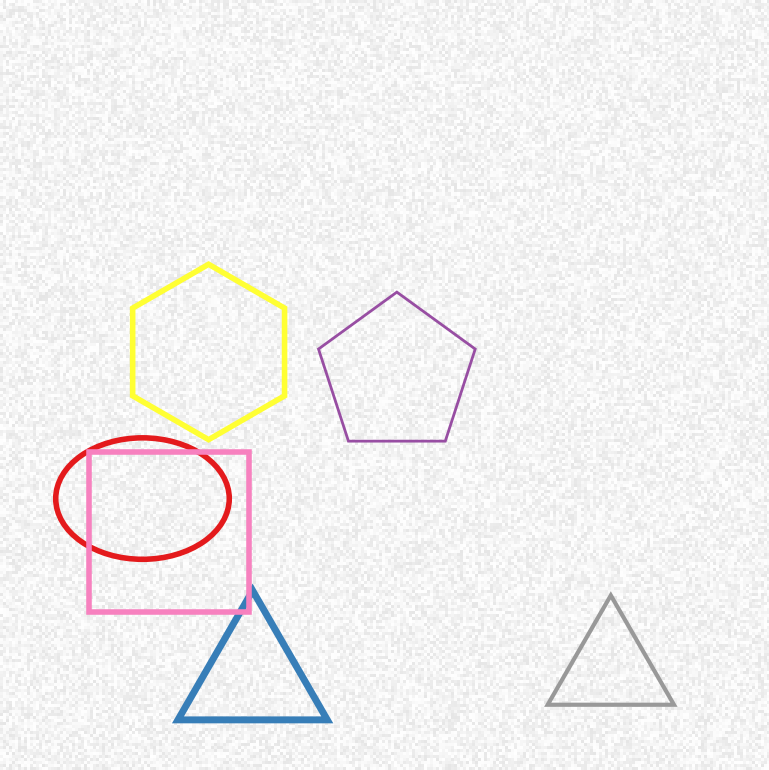[{"shape": "oval", "thickness": 2, "radius": 0.56, "center": [0.185, 0.353]}, {"shape": "triangle", "thickness": 2.5, "radius": 0.56, "center": [0.328, 0.121]}, {"shape": "pentagon", "thickness": 1, "radius": 0.53, "center": [0.515, 0.514]}, {"shape": "hexagon", "thickness": 2, "radius": 0.57, "center": [0.271, 0.543]}, {"shape": "square", "thickness": 2, "radius": 0.52, "center": [0.22, 0.309]}, {"shape": "triangle", "thickness": 1.5, "radius": 0.47, "center": [0.793, 0.132]}]